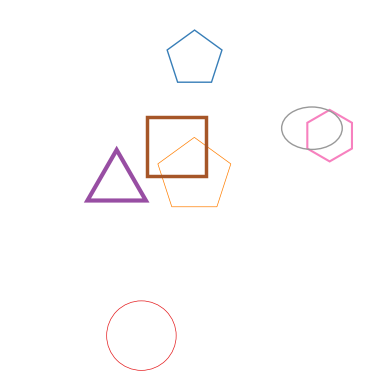[{"shape": "circle", "thickness": 0.5, "radius": 0.45, "center": [0.367, 0.128]}, {"shape": "pentagon", "thickness": 1, "radius": 0.37, "center": [0.505, 0.847]}, {"shape": "triangle", "thickness": 3, "radius": 0.44, "center": [0.303, 0.523]}, {"shape": "pentagon", "thickness": 0.5, "radius": 0.5, "center": [0.505, 0.544]}, {"shape": "square", "thickness": 2.5, "radius": 0.38, "center": [0.458, 0.619]}, {"shape": "hexagon", "thickness": 1.5, "radius": 0.33, "center": [0.856, 0.648]}, {"shape": "oval", "thickness": 1, "radius": 0.39, "center": [0.81, 0.667]}]